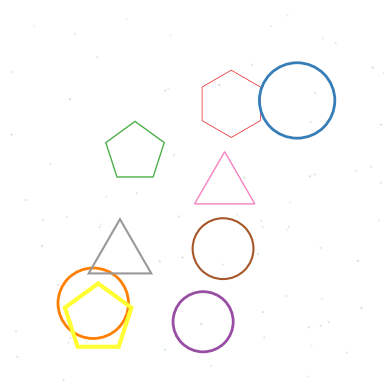[{"shape": "hexagon", "thickness": 0.5, "radius": 0.44, "center": [0.601, 0.73]}, {"shape": "circle", "thickness": 2, "radius": 0.49, "center": [0.772, 0.739]}, {"shape": "pentagon", "thickness": 1, "radius": 0.4, "center": [0.351, 0.605]}, {"shape": "circle", "thickness": 2, "radius": 0.39, "center": [0.528, 0.164]}, {"shape": "circle", "thickness": 2, "radius": 0.46, "center": [0.242, 0.212]}, {"shape": "pentagon", "thickness": 3, "radius": 0.45, "center": [0.255, 0.173]}, {"shape": "circle", "thickness": 1.5, "radius": 0.4, "center": [0.579, 0.354]}, {"shape": "triangle", "thickness": 1, "radius": 0.45, "center": [0.584, 0.516]}, {"shape": "triangle", "thickness": 1.5, "radius": 0.47, "center": [0.312, 0.337]}]